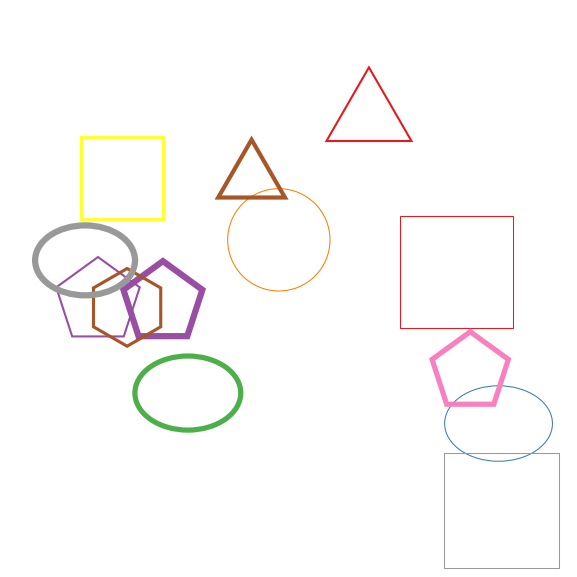[{"shape": "triangle", "thickness": 1, "radius": 0.42, "center": [0.639, 0.797]}, {"shape": "square", "thickness": 0.5, "radius": 0.49, "center": [0.79, 0.528]}, {"shape": "oval", "thickness": 0.5, "radius": 0.47, "center": [0.863, 0.266]}, {"shape": "oval", "thickness": 2.5, "radius": 0.46, "center": [0.325, 0.319]}, {"shape": "pentagon", "thickness": 3, "radius": 0.36, "center": [0.282, 0.475]}, {"shape": "pentagon", "thickness": 1, "radius": 0.38, "center": [0.17, 0.478]}, {"shape": "circle", "thickness": 0.5, "radius": 0.44, "center": [0.483, 0.584]}, {"shape": "square", "thickness": 1.5, "radius": 0.35, "center": [0.211, 0.691]}, {"shape": "triangle", "thickness": 2, "radius": 0.33, "center": [0.436, 0.69]}, {"shape": "hexagon", "thickness": 1.5, "radius": 0.34, "center": [0.22, 0.467]}, {"shape": "pentagon", "thickness": 2.5, "radius": 0.35, "center": [0.814, 0.355]}, {"shape": "oval", "thickness": 3, "radius": 0.43, "center": [0.147, 0.548]}, {"shape": "square", "thickness": 0.5, "radius": 0.5, "center": [0.868, 0.115]}]